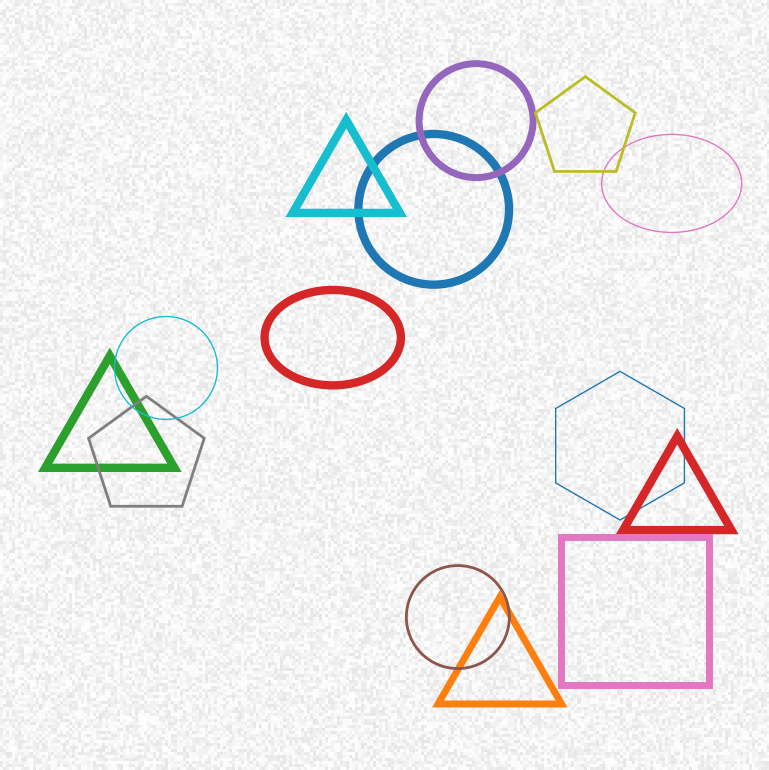[{"shape": "circle", "thickness": 3, "radius": 0.49, "center": [0.563, 0.728]}, {"shape": "hexagon", "thickness": 0.5, "radius": 0.48, "center": [0.805, 0.421]}, {"shape": "triangle", "thickness": 2.5, "radius": 0.46, "center": [0.649, 0.132]}, {"shape": "triangle", "thickness": 3, "radius": 0.48, "center": [0.143, 0.441]}, {"shape": "oval", "thickness": 3, "radius": 0.44, "center": [0.432, 0.561]}, {"shape": "triangle", "thickness": 3, "radius": 0.41, "center": [0.88, 0.352]}, {"shape": "circle", "thickness": 2.5, "radius": 0.37, "center": [0.618, 0.843]}, {"shape": "circle", "thickness": 1, "radius": 0.33, "center": [0.595, 0.199]}, {"shape": "square", "thickness": 2.5, "radius": 0.48, "center": [0.825, 0.206]}, {"shape": "oval", "thickness": 0.5, "radius": 0.45, "center": [0.872, 0.762]}, {"shape": "pentagon", "thickness": 1, "radius": 0.39, "center": [0.19, 0.406]}, {"shape": "pentagon", "thickness": 1, "radius": 0.34, "center": [0.76, 0.832]}, {"shape": "triangle", "thickness": 3, "radius": 0.4, "center": [0.45, 0.764]}, {"shape": "circle", "thickness": 0.5, "radius": 0.33, "center": [0.216, 0.522]}]